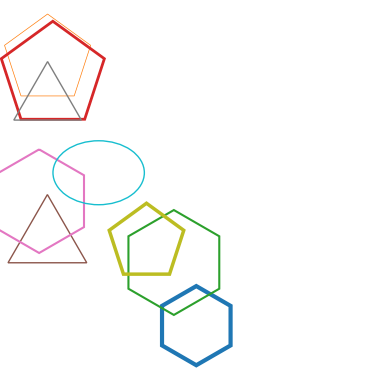[{"shape": "hexagon", "thickness": 3, "radius": 0.51, "center": [0.51, 0.154]}, {"shape": "pentagon", "thickness": 0.5, "radius": 0.59, "center": [0.124, 0.846]}, {"shape": "hexagon", "thickness": 1.5, "radius": 0.68, "center": [0.452, 0.318]}, {"shape": "pentagon", "thickness": 2, "radius": 0.7, "center": [0.137, 0.804]}, {"shape": "triangle", "thickness": 1, "radius": 0.59, "center": [0.123, 0.377]}, {"shape": "hexagon", "thickness": 1.5, "radius": 0.67, "center": [0.102, 0.477]}, {"shape": "triangle", "thickness": 1, "radius": 0.51, "center": [0.124, 0.739]}, {"shape": "pentagon", "thickness": 2.5, "radius": 0.51, "center": [0.38, 0.37]}, {"shape": "oval", "thickness": 1, "radius": 0.59, "center": [0.256, 0.551]}]